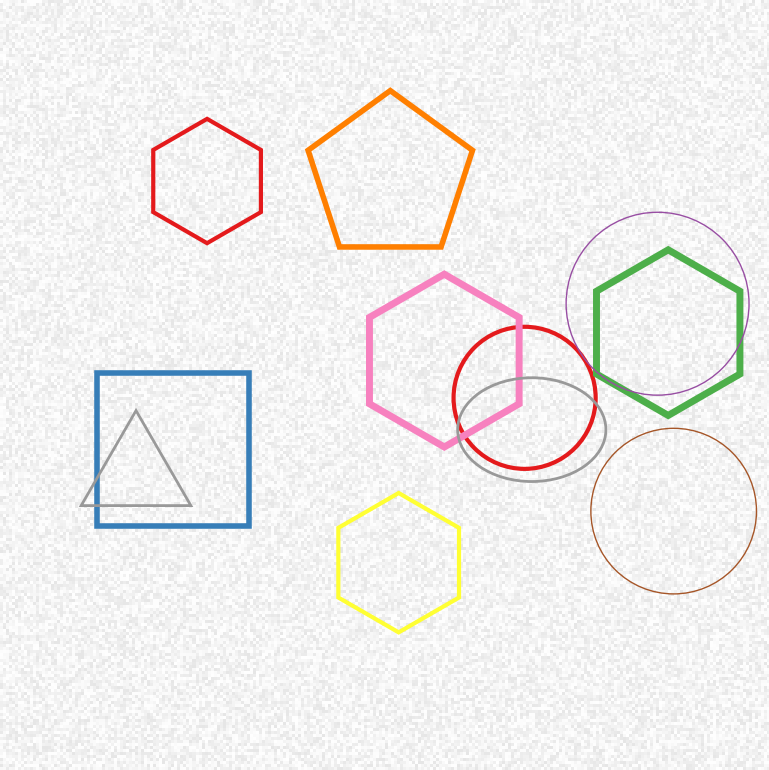[{"shape": "circle", "thickness": 1.5, "radius": 0.46, "center": [0.681, 0.483]}, {"shape": "hexagon", "thickness": 1.5, "radius": 0.4, "center": [0.269, 0.765]}, {"shape": "square", "thickness": 2, "radius": 0.5, "center": [0.225, 0.417]}, {"shape": "hexagon", "thickness": 2.5, "radius": 0.54, "center": [0.868, 0.568]}, {"shape": "circle", "thickness": 0.5, "radius": 0.59, "center": [0.854, 0.606]}, {"shape": "pentagon", "thickness": 2, "radius": 0.56, "center": [0.507, 0.77]}, {"shape": "hexagon", "thickness": 1.5, "radius": 0.45, "center": [0.518, 0.269]}, {"shape": "circle", "thickness": 0.5, "radius": 0.54, "center": [0.875, 0.336]}, {"shape": "hexagon", "thickness": 2.5, "radius": 0.56, "center": [0.577, 0.532]}, {"shape": "oval", "thickness": 1, "radius": 0.48, "center": [0.691, 0.442]}, {"shape": "triangle", "thickness": 1, "radius": 0.41, "center": [0.177, 0.384]}]